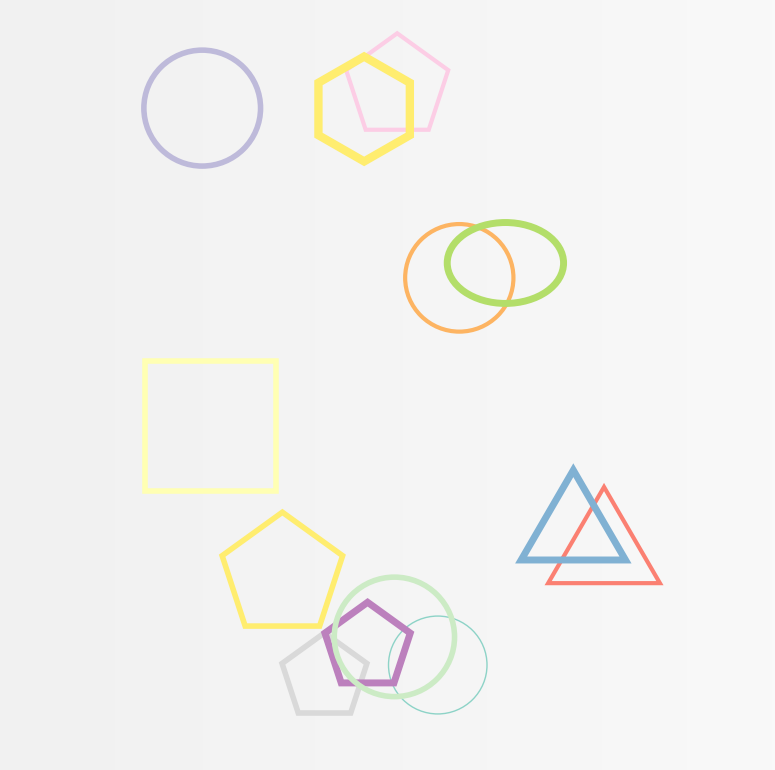[{"shape": "circle", "thickness": 0.5, "radius": 0.32, "center": [0.565, 0.136]}, {"shape": "square", "thickness": 2, "radius": 0.42, "center": [0.272, 0.446]}, {"shape": "circle", "thickness": 2, "radius": 0.38, "center": [0.261, 0.86]}, {"shape": "triangle", "thickness": 1.5, "radius": 0.42, "center": [0.779, 0.284]}, {"shape": "triangle", "thickness": 2.5, "radius": 0.39, "center": [0.74, 0.312]}, {"shape": "circle", "thickness": 1.5, "radius": 0.35, "center": [0.593, 0.639]}, {"shape": "oval", "thickness": 2.5, "radius": 0.38, "center": [0.652, 0.658]}, {"shape": "pentagon", "thickness": 1.5, "radius": 0.35, "center": [0.513, 0.888]}, {"shape": "pentagon", "thickness": 2, "radius": 0.29, "center": [0.419, 0.121]}, {"shape": "pentagon", "thickness": 2.5, "radius": 0.29, "center": [0.474, 0.16]}, {"shape": "circle", "thickness": 2, "radius": 0.39, "center": [0.509, 0.173]}, {"shape": "hexagon", "thickness": 3, "radius": 0.34, "center": [0.47, 0.858]}, {"shape": "pentagon", "thickness": 2, "radius": 0.41, "center": [0.364, 0.253]}]